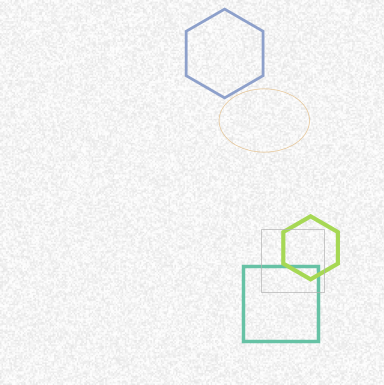[{"shape": "square", "thickness": 2.5, "radius": 0.49, "center": [0.729, 0.211]}, {"shape": "hexagon", "thickness": 2, "radius": 0.58, "center": [0.583, 0.861]}, {"shape": "hexagon", "thickness": 3, "radius": 0.41, "center": [0.807, 0.356]}, {"shape": "oval", "thickness": 0.5, "radius": 0.59, "center": [0.686, 0.687]}, {"shape": "square", "thickness": 0.5, "radius": 0.41, "center": [0.759, 0.324]}]